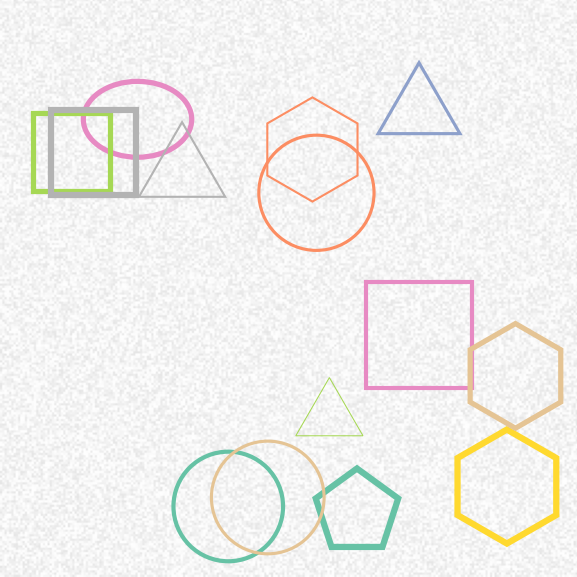[{"shape": "pentagon", "thickness": 3, "radius": 0.38, "center": [0.618, 0.113]}, {"shape": "circle", "thickness": 2, "radius": 0.47, "center": [0.395, 0.122]}, {"shape": "hexagon", "thickness": 1, "radius": 0.45, "center": [0.541, 0.74]}, {"shape": "circle", "thickness": 1.5, "radius": 0.5, "center": [0.548, 0.665]}, {"shape": "triangle", "thickness": 1.5, "radius": 0.41, "center": [0.726, 0.809]}, {"shape": "oval", "thickness": 2.5, "radius": 0.47, "center": [0.238, 0.793]}, {"shape": "square", "thickness": 2, "radius": 0.46, "center": [0.725, 0.419]}, {"shape": "triangle", "thickness": 0.5, "radius": 0.34, "center": [0.57, 0.278]}, {"shape": "square", "thickness": 2.5, "radius": 0.34, "center": [0.124, 0.736]}, {"shape": "hexagon", "thickness": 3, "radius": 0.49, "center": [0.878, 0.157]}, {"shape": "hexagon", "thickness": 2.5, "radius": 0.45, "center": [0.893, 0.348]}, {"shape": "circle", "thickness": 1.5, "radius": 0.49, "center": [0.464, 0.138]}, {"shape": "triangle", "thickness": 1, "radius": 0.43, "center": [0.315, 0.701]}, {"shape": "square", "thickness": 3, "radius": 0.37, "center": [0.161, 0.735]}]